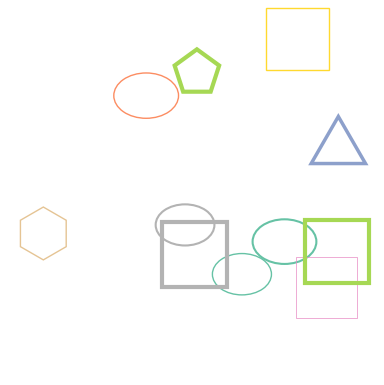[{"shape": "oval", "thickness": 1, "radius": 0.38, "center": [0.628, 0.288]}, {"shape": "oval", "thickness": 1.5, "radius": 0.41, "center": [0.739, 0.372]}, {"shape": "oval", "thickness": 1, "radius": 0.42, "center": [0.38, 0.752]}, {"shape": "triangle", "thickness": 2.5, "radius": 0.41, "center": [0.879, 0.616]}, {"shape": "square", "thickness": 0.5, "radius": 0.4, "center": [0.848, 0.254]}, {"shape": "square", "thickness": 3, "radius": 0.41, "center": [0.876, 0.346]}, {"shape": "pentagon", "thickness": 3, "radius": 0.3, "center": [0.511, 0.811]}, {"shape": "square", "thickness": 1, "radius": 0.41, "center": [0.773, 0.898]}, {"shape": "hexagon", "thickness": 1, "radius": 0.34, "center": [0.113, 0.394]}, {"shape": "oval", "thickness": 1.5, "radius": 0.38, "center": [0.481, 0.416]}, {"shape": "square", "thickness": 3, "radius": 0.43, "center": [0.505, 0.339]}]